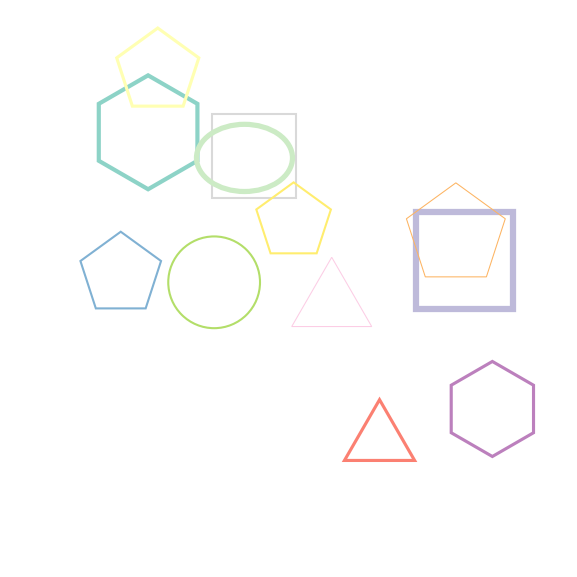[{"shape": "hexagon", "thickness": 2, "radius": 0.49, "center": [0.256, 0.77]}, {"shape": "pentagon", "thickness": 1.5, "radius": 0.37, "center": [0.273, 0.876]}, {"shape": "square", "thickness": 3, "radius": 0.42, "center": [0.805, 0.547]}, {"shape": "triangle", "thickness": 1.5, "radius": 0.35, "center": [0.657, 0.237]}, {"shape": "pentagon", "thickness": 1, "radius": 0.37, "center": [0.209, 0.524]}, {"shape": "pentagon", "thickness": 0.5, "radius": 0.45, "center": [0.789, 0.593]}, {"shape": "circle", "thickness": 1, "radius": 0.4, "center": [0.371, 0.51]}, {"shape": "triangle", "thickness": 0.5, "radius": 0.4, "center": [0.574, 0.474]}, {"shape": "square", "thickness": 1, "radius": 0.36, "center": [0.439, 0.729]}, {"shape": "hexagon", "thickness": 1.5, "radius": 0.41, "center": [0.853, 0.291]}, {"shape": "oval", "thickness": 2.5, "radius": 0.42, "center": [0.423, 0.726]}, {"shape": "pentagon", "thickness": 1, "radius": 0.34, "center": [0.508, 0.615]}]